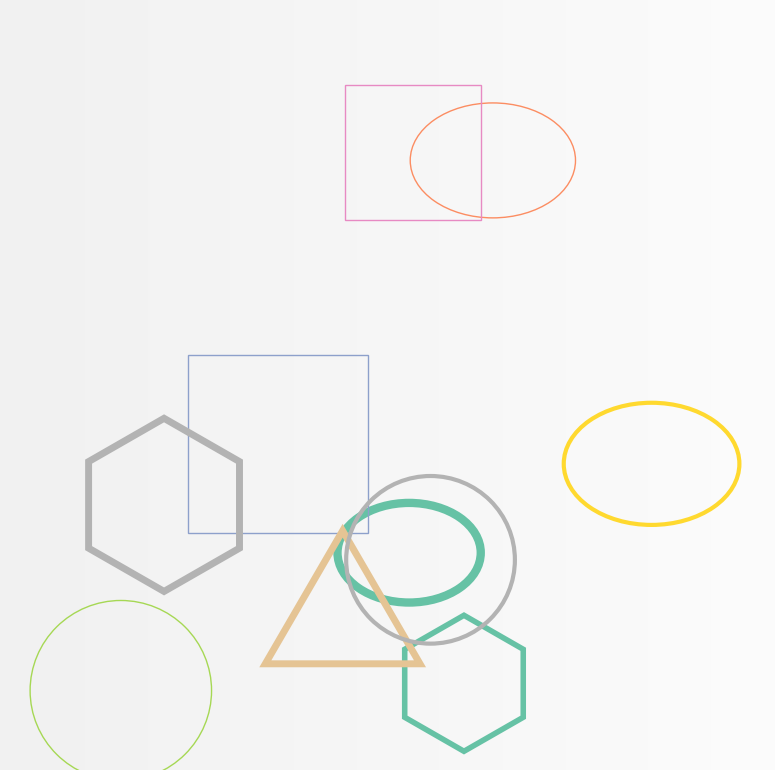[{"shape": "hexagon", "thickness": 2, "radius": 0.44, "center": [0.599, 0.113]}, {"shape": "oval", "thickness": 3, "radius": 0.46, "center": [0.528, 0.282]}, {"shape": "oval", "thickness": 0.5, "radius": 0.53, "center": [0.636, 0.792]}, {"shape": "square", "thickness": 0.5, "radius": 0.58, "center": [0.359, 0.423]}, {"shape": "square", "thickness": 0.5, "radius": 0.44, "center": [0.533, 0.802]}, {"shape": "circle", "thickness": 0.5, "radius": 0.59, "center": [0.156, 0.103]}, {"shape": "oval", "thickness": 1.5, "radius": 0.57, "center": [0.841, 0.398]}, {"shape": "triangle", "thickness": 2.5, "radius": 0.58, "center": [0.442, 0.196]}, {"shape": "hexagon", "thickness": 2.5, "radius": 0.56, "center": [0.212, 0.344]}, {"shape": "circle", "thickness": 1.5, "radius": 0.54, "center": [0.556, 0.273]}]